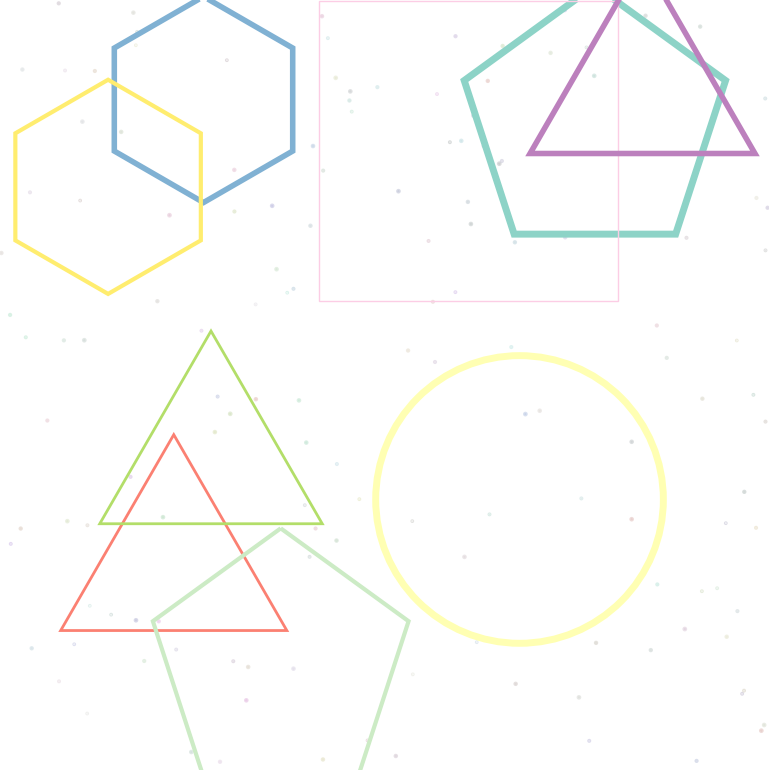[{"shape": "pentagon", "thickness": 2.5, "radius": 0.89, "center": [0.773, 0.84]}, {"shape": "circle", "thickness": 2.5, "radius": 0.93, "center": [0.675, 0.351]}, {"shape": "triangle", "thickness": 1, "radius": 0.85, "center": [0.226, 0.266]}, {"shape": "hexagon", "thickness": 2, "radius": 0.67, "center": [0.264, 0.871]}, {"shape": "triangle", "thickness": 1, "radius": 0.83, "center": [0.274, 0.403]}, {"shape": "square", "thickness": 0.5, "radius": 0.97, "center": [0.609, 0.804]}, {"shape": "triangle", "thickness": 2, "radius": 0.84, "center": [0.834, 0.885]}, {"shape": "pentagon", "thickness": 1.5, "radius": 0.87, "center": [0.365, 0.139]}, {"shape": "hexagon", "thickness": 1.5, "radius": 0.7, "center": [0.14, 0.757]}]